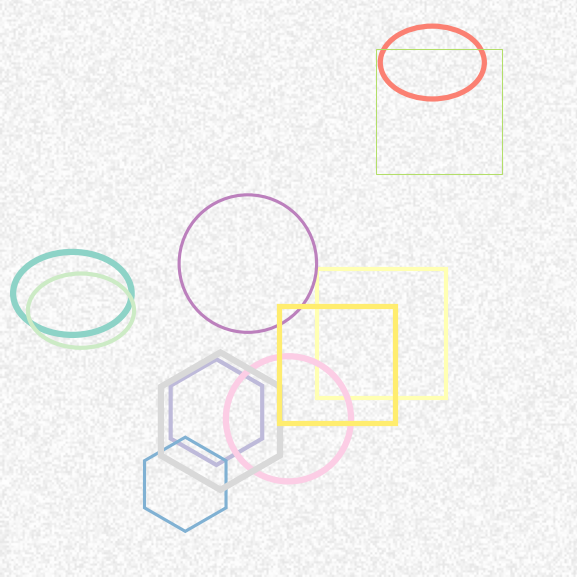[{"shape": "oval", "thickness": 3, "radius": 0.51, "center": [0.125, 0.491]}, {"shape": "square", "thickness": 2, "radius": 0.56, "center": [0.661, 0.421]}, {"shape": "hexagon", "thickness": 2, "radius": 0.46, "center": [0.375, 0.286]}, {"shape": "oval", "thickness": 2.5, "radius": 0.45, "center": [0.749, 0.891]}, {"shape": "hexagon", "thickness": 1.5, "radius": 0.41, "center": [0.321, 0.161]}, {"shape": "square", "thickness": 0.5, "radius": 0.54, "center": [0.759, 0.806]}, {"shape": "circle", "thickness": 3, "radius": 0.54, "center": [0.499, 0.274]}, {"shape": "hexagon", "thickness": 3, "radius": 0.6, "center": [0.382, 0.27]}, {"shape": "circle", "thickness": 1.5, "radius": 0.6, "center": [0.429, 0.543]}, {"shape": "oval", "thickness": 2, "radius": 0.46, "center": [0.14, 0.461]}, {"shape": "square", "thickness": 2.5, "radius": 0.5, "center": [0.583, 0.368]}]